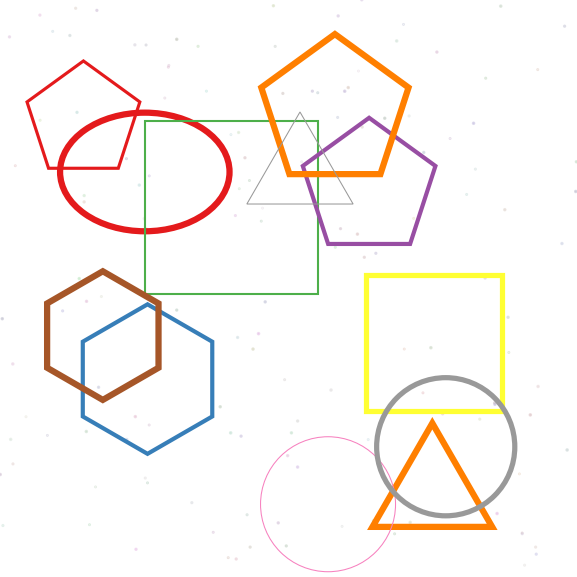[{"shape": "pentagon", "thickness": 1.5, "radius": 0.51, "center": [0.144, 0.791]}, {"shape": "oval", "thickness": 3, "radius": 0.73, "center": [0.251, 0.701]}, {"shape": "hexagon", "thickness": 2, "radius": 0.65, "center": [0.255, 0.343]}, {"shape": "square", "thickness": 1, "radius": 0.75, "center": [0.401, 0.64]}, {"shape": "pentagon", "thickness": 2, "radius": 0.6, "center": [0.639, 0.674]}, {"shape": "triangle", "thickness": 3, "radius": 0.6, "center": [0.749, 0.147]}, {"shape": "pentagon", "thickness": 3, "radius": 0.67, "center": [0.58, 0.806]}, {"shape": "square", "thickness": 2.5, "radius": 0.59, "center": [0.752, 0.405]}, {"shape": "hexagon", "thickness": 3, "radius": 0.56, "center": [0.178, 0.418]}, {"shape": "circle", "thickness": 0.5, "radius": 0.58, "center": [0.568, 0.126]}, {"shape": "triangle", "thickness": 0.5, "radius": 0.53, "center": [0.519, 0.699]}, {"shape": "circle", "thickness": 2.5, "radius": 0.6, "center": [0.772, 0.226]}]